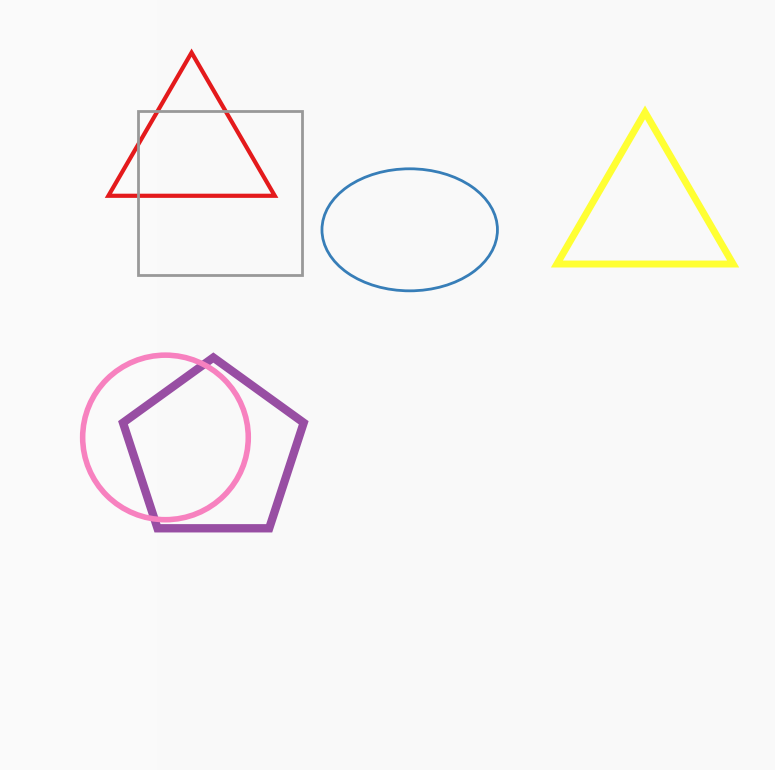[{"shape": "triangle", "thickness": 1.5, "radius": 0.62, "center": [0.247, 0.808]}, {"shape": "oval", "thickness": 1, "radius": 0.57, "center": [0.529, 0.702]}, {"shape": "pentagon", "thickness": 3, "radius": 0.61, "center": [0.275, 0.413]}, {"shape": "triangle", "thickness": 2.5, "radius": 0.66, "center": [0.832, 0.723]}, {"shape": "circle", "thickness": 2, "radius": 0.53, "center": [0.214, 0.432]}, {"shape": "square", "thickness": 1, "radius": 0.53, "center": [0.284, 0.749]}]